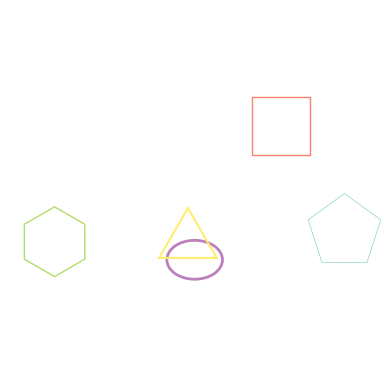[{"shape": "pentagon", "thickness": 0.5, "radius": 0.5, "center": [0.895, 0.398]}, {"shape": "square", "thickness": 1, "radius": 0.38, "center": [0.73, 0.674]}, {"shape": "hexagon", "thickness": 1, "radius": 0.45, "center": [0.142, 0.372]}, {"shape": "oval", "thickness": 2, "radius": 0.36, "center": [0.506, 0.325]}, {"shape": "triangle", "thickness": 1.5, "radius": 0.43, "center": [0.488, 0.373]}]